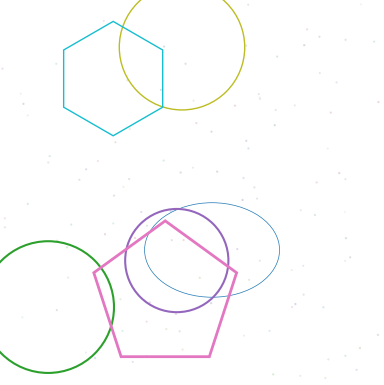[{"shape": "oval", "thickness": 0.5, "radius": 0.88, "center": [0.551, 0.351]}, {"shape": "circle", "thickness": 1.5, "radius": 0.86, "center": [0.125, 0.202]}, {"shape": "circle", "thickness": 1.5, "radius": 0.67, "center": [0.459, 0.323]}, {"shape": "pentagon", "thickness": 2, "radius": 0.98, "center": [0.429, 0.231]}, {"shape": "circle", "thickness": 1, "radius": 0.81, "center": [0.473, 0.877]}, {"shape": "hexagon", "thickness": 1, "radius": 0.74, "center": [0.294, 0.796]}]